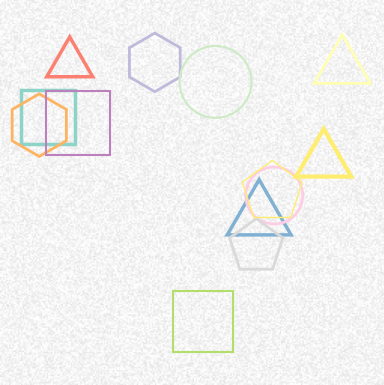[{"shape": "square", "thickness": 2.5, "radius": 0.35, "center": [0.124, 0.696]}, {"shape": "triangle", "thickness": 2, "radius": 0.42, "center": [0.889, 0.826]}, {"shape": "hexagon", "thickness": 2, "radius": 0.38, "center": [0.402, 0.838]}, {"shape": "triangle", "thickness": 2.5, "radius": 0.34, "center": [0.181, 0.835]}, {"shape": "triangle", "thickness": 2.5, "radius": 0.48, "center": [0.673, 0.438]}, {"shape": "hexagon", "thickness": 2, "radius": 0.41, "center": [0.102, 0.675]}, {"shape": "square", "thickness": 1.5, "radius": 0.39, "center": [0.528, 0.165]}, {"shape": "circle", "thickness": 2, "radius": 0.37, "center": [0.712, 0.492]}, {"shape": "pentagon", "thickness": 2, "radius": 0.36, "center": [0.666, 0.36]}, {"shape": "square", "thickness": 1.5, "radius": 0.42, "center": [0.201, 0.68]}, {"shape": "circle", "thickness": 1.5, "radius": 0.47, "center": [0.56, 0.787]}, {"shape": "pentagon", "thickness": 1, "radius": 0.41, "center": [0.707, 0.501]}, {"shape": "triangle", "thickness": 3, "radius": 0.41, "center": [0.841, 0.583]}]